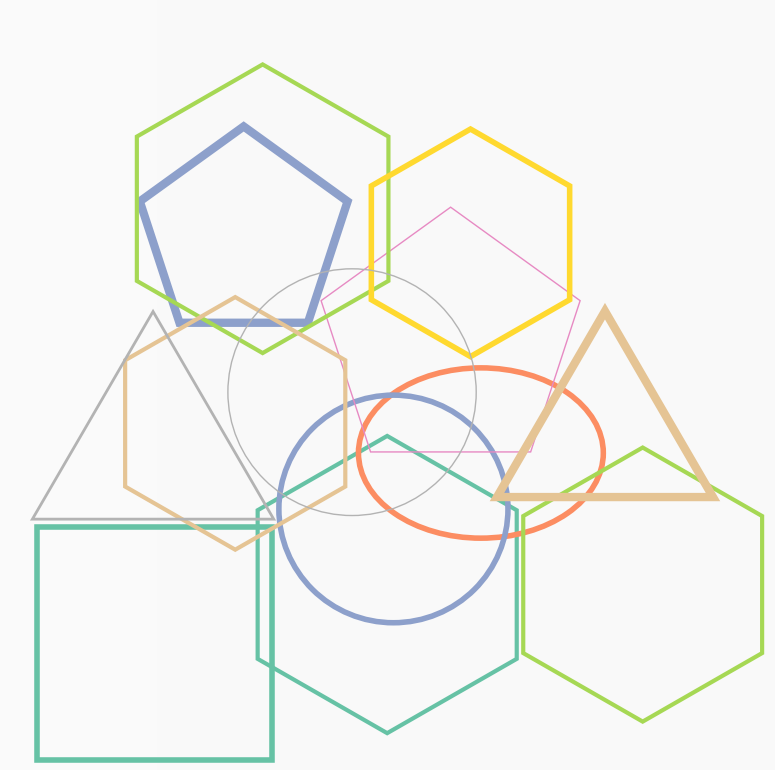[{"shape": "square", "thickness": 2, "radius": 0.76, "center": [0.199, 0.164]}, {"shape": "hexagon", "thickness": 1.5, "radius": 0.97, "center": [0.5, 0.241]}, {"shape": "oval", "thickness": 2, "radius": 0.79, "center": [0.621, 0.412]}, {"shape": "pentagon", "thickness": 3, "radius": 0.7, "center": [0.314, 0.695]}, {"shape": "circle", "thickness": 2, "radius": 0.74, "center": [0.508, 0.339]}, {"shape": "pentagon", "thickness": 0.5, "radius": 0.88, "center": [0.581, 0.555]}, {"shape": "hexagon", "thickness": 1.5, "radius": 0.94, "center": [0.339, 0.729]}, {"shape": "hexagon", "thickness": 1.5, "radius": 0.89, "center": [0.829, 0.241]}, {"shape": "hexagon", "thickness": 2, "radius": 0.74, "center": [0.607, 0.685]}, {"shape": "hexagon", "thickness": 1.5, "radius": 0.82, "center": [0.304, 0.45]}, {"shape": "triangle", "thickness": 3, "radius": 0.8, "center": [0.781, 0.435]}, {"shape": "circle", "thickness": 0.5, "radius": 0.8, "center": [0.454, 0.491]}, {"shape": "triangle", "thickness": 1, "radius": 0.9, "center": [0.197, 0.416]}]